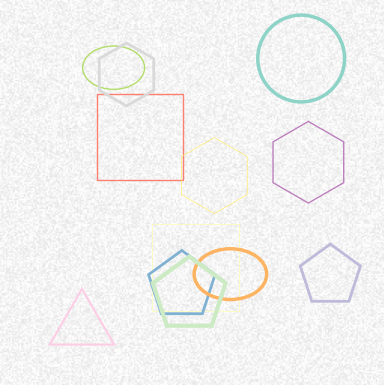[{"shape": "circle", "thickness": 2.5, "radius": 0.56, "center": [0.782, 0.848]}, {"shape": "square", "thickness": 0.5, "radius": 0.56, "center": [0.508, 0.305]}, {"shape": "pentagon", "thickness": 2, "radius": 0.41, "center": [0.858, 0.284]}, {"shape": "square", "thickness": 1, "radius": 0.56, "center": [0.363, 0.643]}, {"shape": "pentagon", "thickness": 2, "radius": 0.45, "center": [0.472, 0.259]}, {"shape": "oval", "thickness": 2.5, "radius": 0.47, "center": [0.598, 0.288]}, {"shape": "oval", "thickness": 1, "radius": 0.4, "center": [0.295, 0.824]}, {"shape": "triangle", "thickness": 1.5, "radius": 0.48, "center": [0.213, 0.153]}, {"shape": "hexagon", "thickness": 2, "radius": 0.41, "center": [0.329, 0.807]}, {"shape": "hexagon", "thickness": 1, "radius": 0.53, "center": [0.801, 0.579]}, {"shape": "pentagon", "thickness": 3, "radius": 0.5, "center": [0.492, 0.234]}, {"shape": "hexagon", "thickness": 0.5, "radius": 0.49, "center": [0.557, 0.544]}]